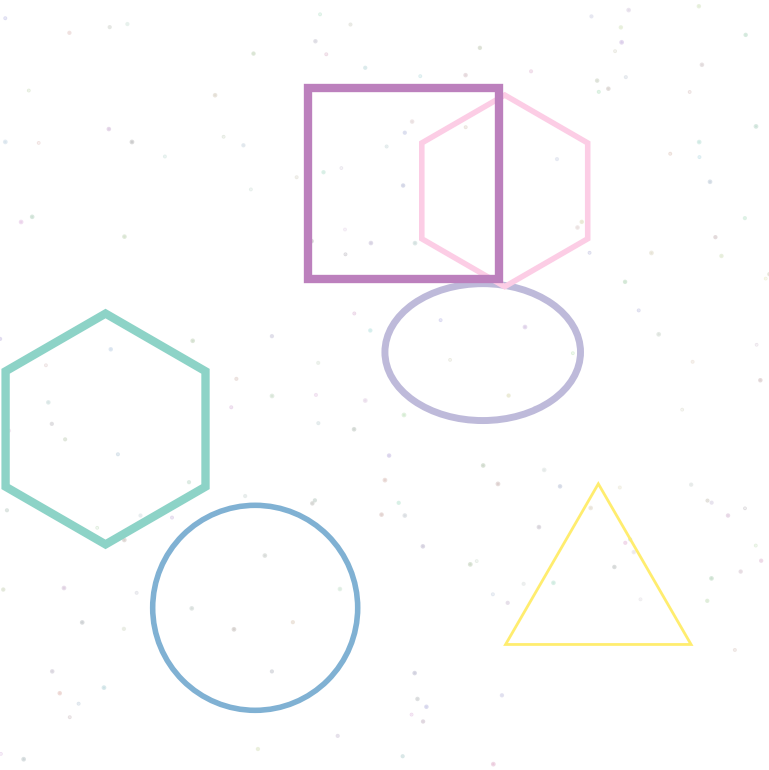[{"shape": "hexagon", "thickness": 3, "radius": 0.75, "center": [0.137, 0.443]}, {"shape": "oval", "thickness": 2.5, "radius": 0.64, "center": [0.627, 0.543]}, {"shape": "circle", "thickness": 2, "radius": 0.67, "center": [0.331, 0.211]}, {"shape": "hexagon", "thickness": 2, "radius": 0.62, "center": [0.656, 0.752]}, {"shape": "square", "thickness": 3, "radius": 0.62, "center": [0.524, 0.762]}, {"shape": "triangle", "thickness": 1, "radius": 0.7, "center": [0.777, 0.233]}]